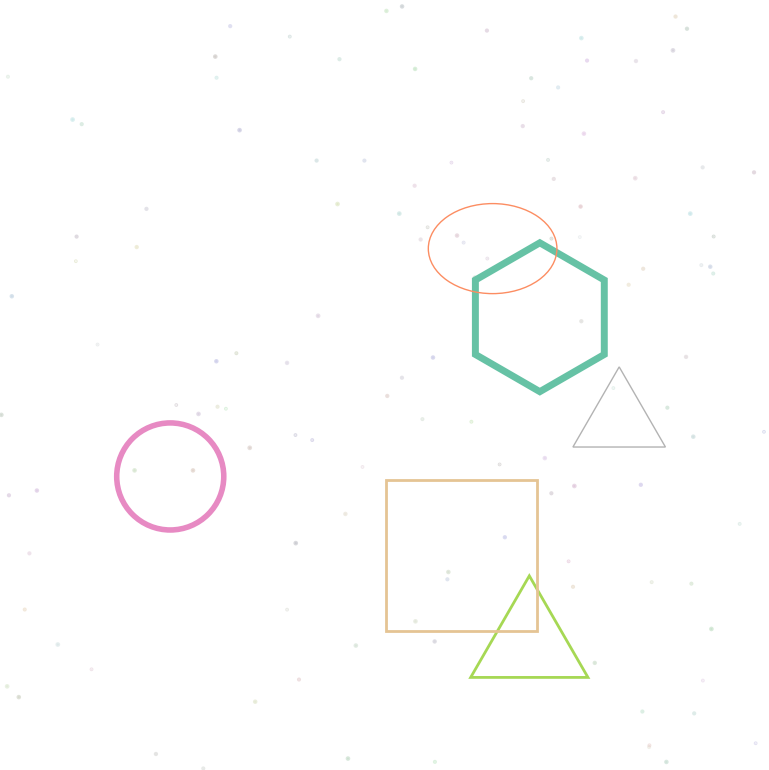[{"shape": "hexagon", "thickness": 2.5, "radius": 0.48, "center": [0.701, 0.588]}, {"shape": "oval", "thickness": 0.5, "radius": 0.42, "center": [0.64, 0.677]}, {"shape": "circle", "thickness": 2, "radius": 0.35, "center": [0.221, 0.381]}, {"shape": "triangle", "thickness": 1, "radius": 0.44, "center": [0.687, 0.164]}, {"shape": "square", "thickness": 1, "radius": 0.49, "center": [0.599, 0.278]}, {"shape": "triangle", "thickness": 0.5, "radius": 0.35, "center": [0.804, 0.454]}]